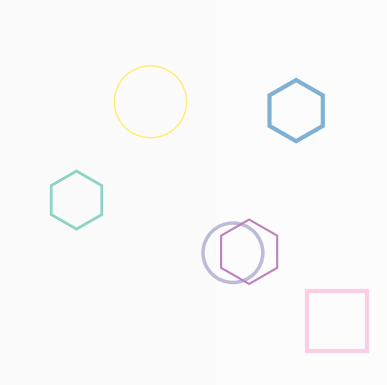[{"shape": "hexagon", "thickness": 2, "radius": 0.38, "center": [0.197, 0.48]}, {"shape": "circle", "thickness": 2.5, "radius": 0.39, "center": [0.601, 0.343]}, {"shape": "hexagon", "thickness": 3, "radius": 0.4, "center": [0.764, 0.713]}, {"shape": "square", "thickness": 3, "radius": 0.38, "center": [0.869, 0.167]}, {"shape": "hexagon", "thickness": 1.5, "radius": 0.42, "center": [0.643, 0.346]}, {"shape": "circle", "thickness": 1, "radius": 0.47, "center": [0.388, 0.736]}]